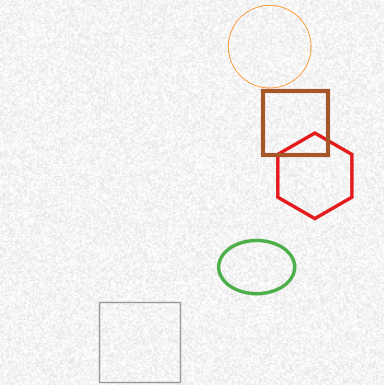[{"shape": "hexagon", "thickness": 2.5, "radius": 0.56, "center": [0.818, 0.543]}, {"shape": "oval", "thickness": 2.5, "radius": 0.49, "center": [0.667, 0.306]}, {"shape": "circle", "thickness": 0.5, "radius": 0.54, "center": [0.701, 0.879]}, {"shape": "square", "thickness": 3, "radius": 0.42, "center": [0.768, 0.68]}, {"shape": "square", "thickness": 1, "radius": 0.52, "center": [0.362, 0.111]}]